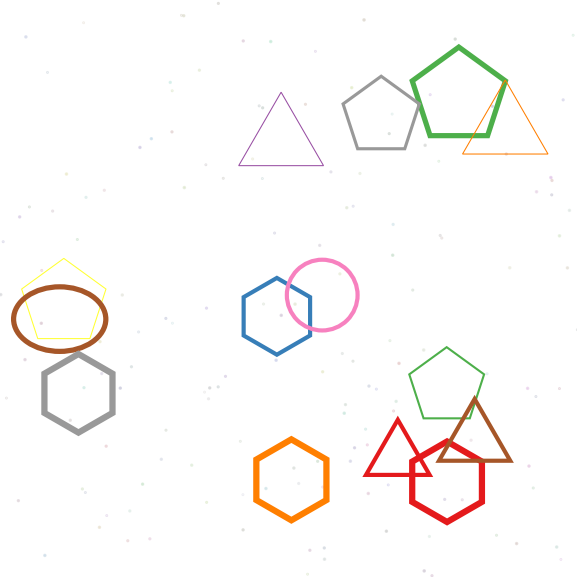[{"shape": "triangle", "thickness": 2, "radius": 0.32, "center": [0.689, 0.209]}, {"shape": "hexagon", "thickness": 3, "radius": 0.35, "center": [0.774, 0.165]}, {"shape": "hexagon", "thickness": 2, "radius": 0.33, "center": [0.479, 0.451]}, {"shape": "pentagon", "thickness": 2.5, "radius": 0.42, "center": [0.795, 0.833]}, {"shape": "pentagon", "thickness": 1, "radius": 0.34, "center": [0.773, 0.33]}, {"shape": "triangle", "thickness": 0.5, "radius": 0.42, "center": [0.487, 0.755]}, {"shape": "hexagon", "thickness": 3, "radius": 0.35, "center": [0.505, 0.168]}, {"shape": "triangle", "thickness": 0.5, "radius": 0.43, "center": [0.875, 0.775]}, {"shape": "pentagon", "thickness": 0.5, "radius": 0.38, "center": [0.111, 0.475]}, {"shape": "triangle", "thickness": 2, "radius": 0.36, "center": [0.822, 0.237]}, {"shape": "oval", "thickness": 2.5, "radius": 0.4, "center": [0.103, 0.447]}, {"shape": "circle", "thickness": 2, "radius": 0.31, "center": [0.558, 0.488]}, {"shape": "pentagon", "thickness": 1.5, "radius": 0.35, "center": [0.66, 0.798]}, {"shape": "hexagon", "thickness": 3, "radius": 0.34, "center": [0.136, 0.318]}]